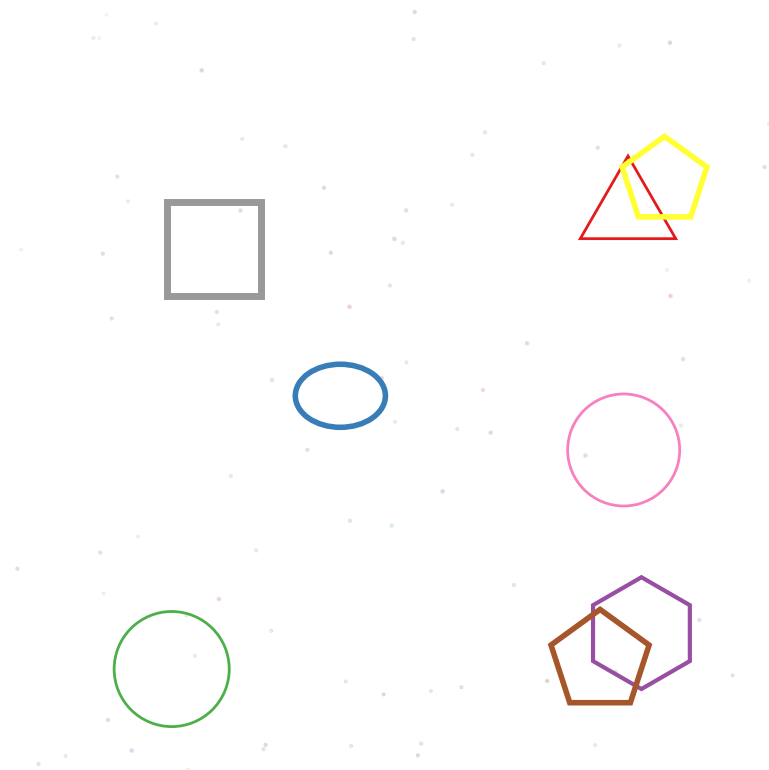[{"shape": "triangle", "thickness": 1, "radius": 0.36, "center": [0.816, 0.726]}, {"shape": "oval", "thickness": 2, "radius": 0.29, "center": [0.442, 0.486]}, {"shape": "circle", "thickness": 1, "radius": 0.37, "center": [0.223, 0.131]}, {"shape": "hexagon", "thickness": 1.5, "radius": 0.36, "center": [0.833, 0.178]}, {"shape": "pentagon", "thickness": 2, "radius": 0.29, "center": [0.863, 0.765]}, {"shape": "pentagon", "thickness": 2, "radius": 0.33, "center": [0.779, 0.142]}, {"shape": "circle", "thickness": 1, "radius": 0.36, "center": [0.81, 0.416]}, {"shape": "square", "thickness": 2.5, "radius": 0.3, "center": [0.278, 0.676]}]